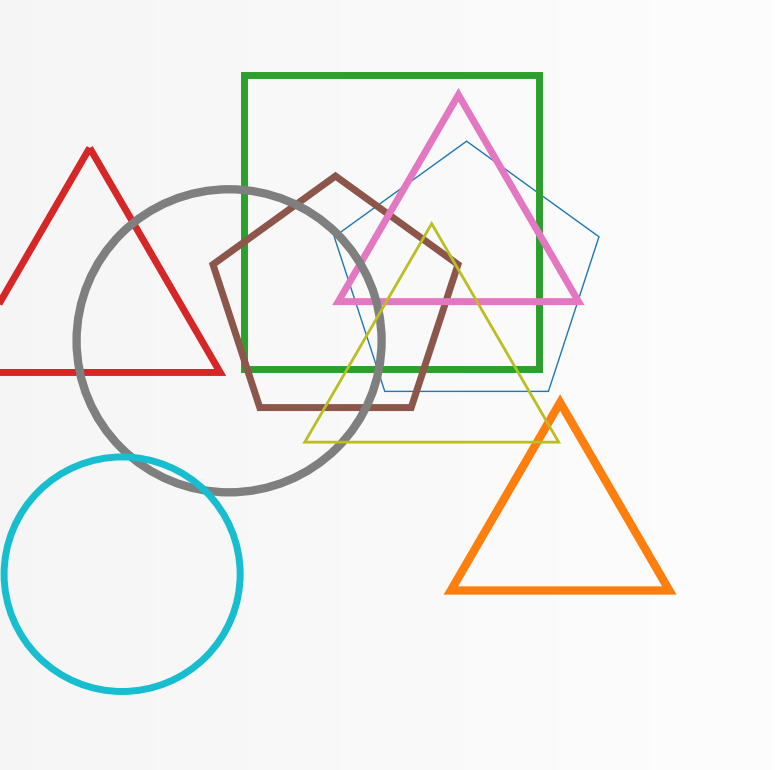[{"shape": "pentagon", "thickness": 0.5, "radius": 0.9, "center": [0.602, 0.637]}, {"shape": "triangle", "thickness": 3, "radius": 0.81, "center": [0.723, 0.314]}, {"shape": "square", "thickness": 2.5, "radius": 0.95, "center": [0.505, 0.712]}, {"shape": "triangle", "thickness": 2.5, "radius": 0.97, "center": [0.116, 0.613]}, {"shape": "pentagon", "thickness": 2.5, "radius": 0.83, "center": [0.433, 0.605]}, {"shape": "triangle", "thickness": 2.5, "radius": 0.89, "center": [0.591, 0.698]}, {"shape": "circle", "thickness": 3, "radius": 0.98, "center": [0.296, 0.557]}, {"shape": "triangle", "thickness": 1, "radius": 0.95, "center": [0.557, 0.52]}, {"shape": "circle", "thickness": 2.5, "radius": 0.76, "center": [0.158, 0.254]}]